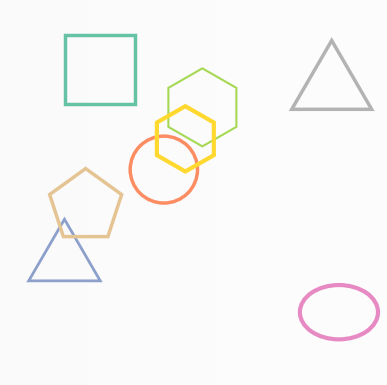[{"shape": "square", "thickness": 2.5, "radius": 0.45, "center": [0.259, 0.82]}, {"shape": "circle", "thickness": 2.5, "radius": 0.43, "center": [0.423, 0.559]}, {"shape": "triangle", "thickness": 2, "radius": 0.53, "center": [0.166, 0.324]}, {"shape": "oval", "thickness": 3, "radius": 0.5, "center": [0.875, 0.189]}, {"shape": "hexagon", "thickness": 1.5, "radius": 0.51, "center": [0.522, 0.721]}, {"shape": "hexagon", "thickness": 3, "radius": 0.42, "center": [0.478, 0.639]}, {"shape": "pentagon", "thickness": 2.5, "radius": 0.49, "center": [0.221, 0.464]}, {"shape": "triangle", "thickness": 2.5, "radius": 0.6, "center": [0.856, 0.776]}]